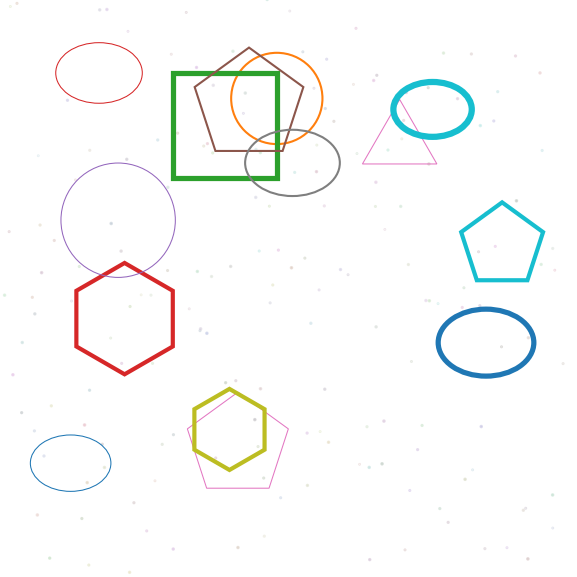[{"shape": "oval", "thickness": 0.5, "radius": 0.35, "center": [0.122, 0.197]}, {"shape": "oval", "thickness": 2.5, "radius": 0.41, "center": [0.842, 0.406]}, {"shape": "circle", "thickness": 1, "radius": 0.4, "center": [0.479, 0.829]}, {"shape": "square", "thickness": 2.5, "radius": 0.45, "center": [0.39, 0.782]}, {"shape": "oval", "thickness": 0.5, "radius": 0.37, "center": [0.171, 0.873]}, {"shape": "hexagon", "thickness": 2, "radius": 0.48, "center": [0.216, 0.447]}, {"shape": "circle", "thickness": 0.5, "radius": 0.5, "center": [0.205, 0.618]}, {"shape": "pentagon", "thickness": 1, "radius": 0.49, "center": [0.431, 0.818]}, {"shape": "pentagon", "thickness": 0.5, "radius": 0.46, "center": [0.412, 0.228]}, {"shape": "triangle", "thickness": 0.5, "radius": 0.37, "center": [0.692, 0.752]}, {"shape": "oval", "thickness": 1, "radius": 0.41, "center": [0.506, 0.717]}, {"shape": "hexagon", "thickness": 2, "radius": 0.35, "center": [0.397, 0.256]}, {"shape": "oval", "thickness": 3, "radius": 0.34, "center": [0.749, 0.81]}, {"shape": "pentagon", "thickness": 2, "radius": 0.37, "center": [0.869, 0.574]}]